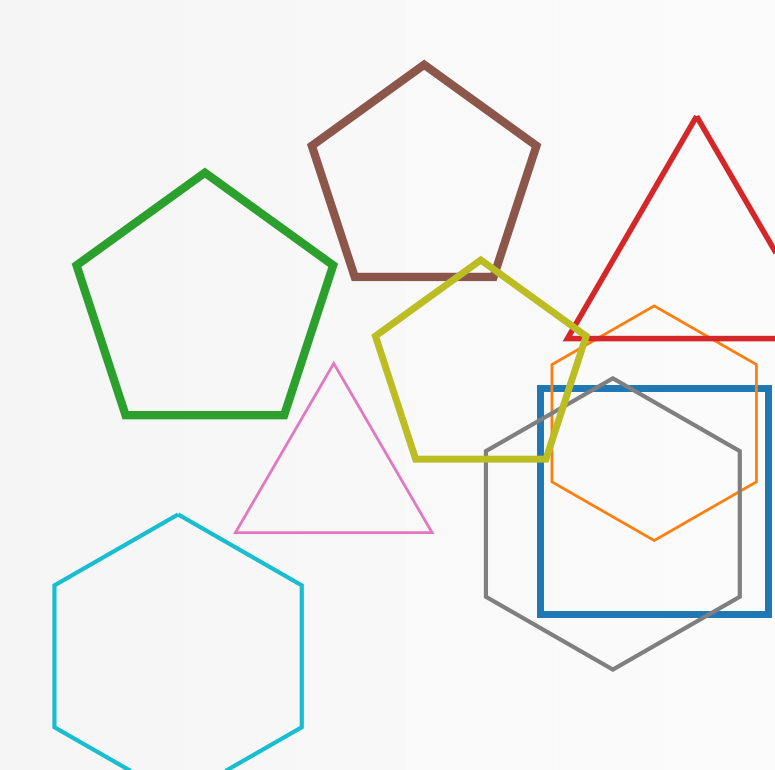[{"shape": "square", "thickness": 2.5, "radius": 0.74, "center": [0.844, 0.35]}, {"shape": "hexagon", "thickness": 1, "radius": 0.76, "center": [0.844, 0.45]}, {"shape": "pentagon", "thickness": 3, "radius": 0.87, "center": [0.264, 0.602]}, {"shape": "triangle", "thickness": 2, "radius": 0.96, "center": [0.899, 0.657]}, {"shape": "pentagon", "thickness": 3, "radius": 0.76, "center": [0.547, 0.764]}, {"shape": "triangle", "thickness": 1, "radius": 0.73, "center": [0.431, 0.381]}, {"shape": "hexagon", "thickness": 1.5, "radius": 0.95, "center": [0.791, 0.32]}, {"shape": "pentagon", "thickness": 2.5, "radius": 0.71, "center": [0.62, 0.519]}, {"shape": "hexagon", "thickness": 1.5, "radius": 0.92, "center": [0.23, 0.148]}]